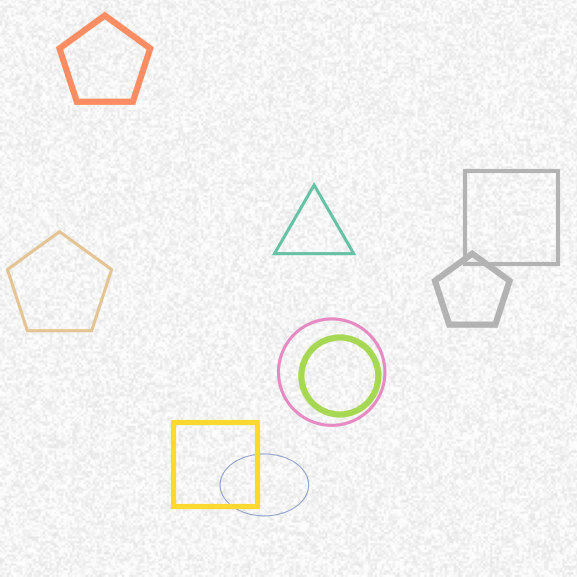[{"shape": "triangle", "thickness": 1.5, "radius": 0.4, "center": [0.544, 0.6]}, {"shape": "pentagon", "thickness": 3, "radius": 0.41, "center": [0.182, 0.89]}, {"shape": "oval", "thickness": 0.5, "radius": 0.38, "center": [0.458, 0.159]}, {"shape": "circle", "thickness": 1.5, "radius": 0.46, "center": [0.574, 0.355]}, {"shape": "circle", "thickness": 3, "radius": 0.33, "center": [0.588, 0.348]}, {"shape": "square", "thickness": 2.5, "radius": 0.36, "center": [0.372, 0.196]}, {"shape": "pentagon", "thickness": 1.5, "radius": 0.47, "center": [0.103, 0.503]}, {"shape": "pentagon", "thickness": 3, "radius": 0.34, "center": [0.818, 0.492]}, {"shape": "square", "thickness": 2, "radius": 0.4, "center": [0.886, 0.622]}]